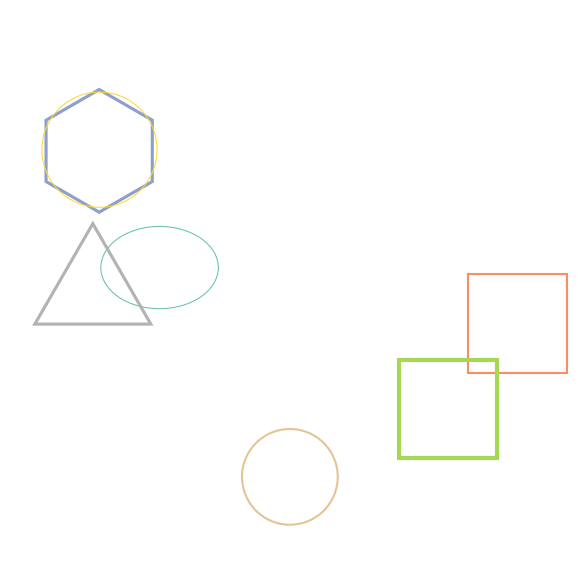[{"shape": "oval", "thickness": 0.5, "radius": 0.51, "center": [0.276, 0.536]}, {"shape": "square", "thickness": 1, "radius": 0.43, "center": [0.897, 0.439]}, {"shape": "hexagon", "thickness": 1.5, "radius": 0.53, "center": [0.172, 0.738]}, {"shape": "square", "thickness": 2, "radius": 0.42, "center": [0.776, 0.291]}, {"shape": "circle", "thickness": 0.5, "radius": 0.5, "center": [0.172, 0.74]}, {"shape": "circle", "thickness": 1, "radius": 0.41, "center": [0.502, 0.173]}, {"shape": "triangle", "thickness": 1.5, "radius": 0.58, "center": [0.161, 0.496]}]